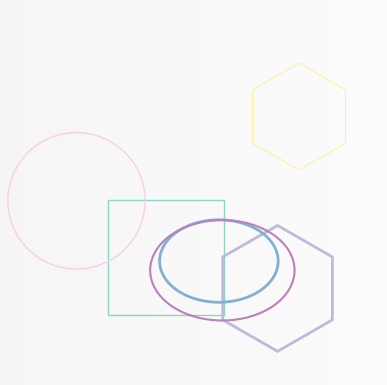[{"shape": "square", "thickness": 1, "radius": 0.75, "center": [0.428, 0.33]}, {"shape": "hexagon", "thickness": 2, "radius": 0.82, "center": [0.716, 0.251]}, {"shape": "oval", "thickness": 2, "radius": 0.76, "center": [0.565, 0.322]}, {"shape": "circle", "thickness": 1, "radius": 0.89, "center": [0.197, 0.478]}, {"shape": "oval", "thickness": 1.5, "radius": 0.93, "center": [0.574, 0.298]}, {"shape": "hexagon", "thickness": 0.5, "radius": 0.69, "center": [0.771, 0.697]}]